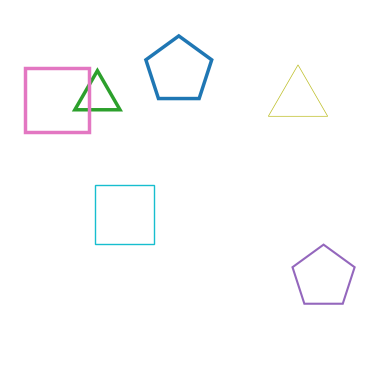[{"shape": "pentagon", "thickness": 2.5, "radius": 0.45, "center": [0.464, 0.817]}, {"shape": "triangle", "thickness": 2.5, "radius": 0.34, "center": [0.253, 0.749]}, {"shape": "pentagon", "thickness": 1.5, "radius": 0.42, "center": [0.84, 0.28]}, {"shape": "square", "thickness": 2.5, "radius": 0.41, "center": [0.148, 0.74]}, {"shape": "triangle", "thickness": 0.5, "radius": 0.45, "center": [0.774, 0.742]}, {"shape": "square", "thickness": 1, "radius": 0.38, "center": [0.324, 0.443]}]